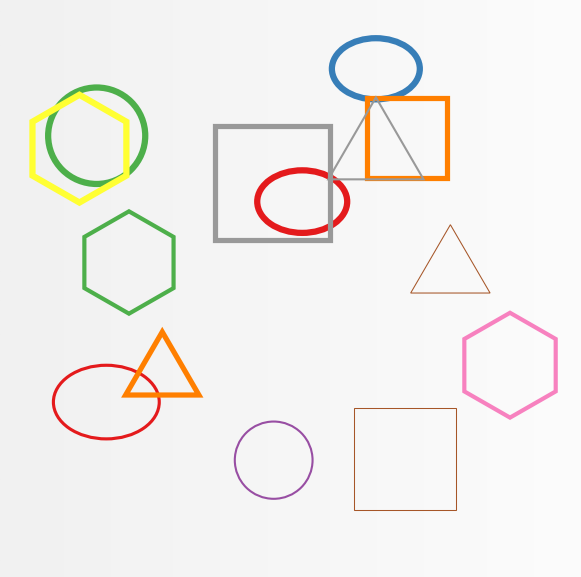[{"shape": "oval", "thickness": 1.5, "radius": 0.46, "center": [0.183, 0.303]}, {"shape": "oval", "thickness": 3, "radius": 0.39, "center": [0.52, 0.65]}, {"shape": "oval", "thickness": 3, "radius": 0.38, "center": [0.647, 0.88]}, {"shape": "circle", "thickness": 3, "radius": 0.42, "center": [0.166, 0.764]}, {"shape": "hexagon", "thickness": 2, "radius": 0.44, "center": [0.222, 0.545]}, {"shape": "circle", "thickness": 1, "radius": 0.33, "center": [0.471, 0.202]}, {"shape": "square", "thickness": 2.5, "radius": 0.34, "center": [0.701, 0.76]}, {"shape": "triangle", "thickness": 2.5, "radius": 0.36, "center": [0.279, 0.352]}, {"shape": "hexagon", "thickness": 3, "radius": 0.47, "center": [0.137, 0.742]}, {"shape": "square", "thickness": 0.5, "radius": 0.44, "center": [0.697, 0.204]}, {"shape": "triangle", "thickness": 0.5, "radius": 0.39, "center": [0.775, 0.531]}, {"shape": "hexagon", "thickness": 2, "radius": 0.45, "center": [0.877, 0.367]}, {"shape": "square", "thickness": 2.5, "radius": 0.49, "center": [0.469, 0.683]}, {"shape": "triangle", "thickness": 1, "radius": 0.47, "center": [0.647, 0.736]}]